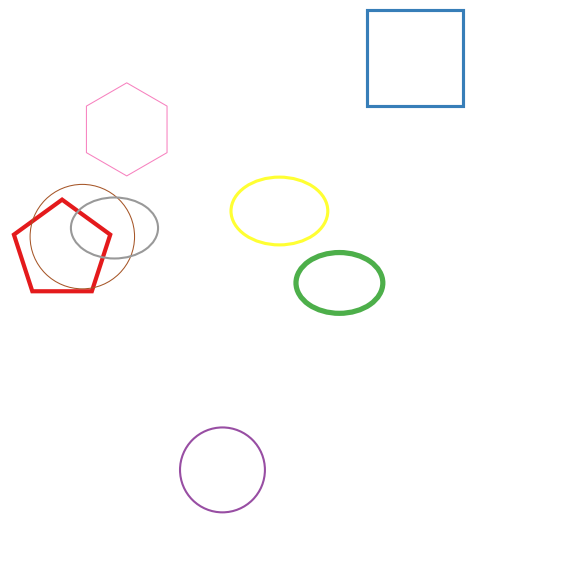[{"shape": "pentagon", "thickness": 2, "radius": 0.44, "center": [0.107, 0.566]}, {"shape": "square", "thickness": 1.5, "radius": 0.42, "center": [0.719, 0.899]}, {"shape": "oval", "thickness": 2.5, "radius": 0.38, "center": [0.588, 0.509]}, {"shape": "circle", "thickness": 1, "radius": 0.37, "center": [0.385, 0.185]}, {"shape": "oval", "thickness": 1.5, "radius": 0.42, "center": [0.484, 0.634]}, {"shape": "circle", "thickness": 0.5, "radius": 0.45, "center": [0.143, 0.589]}, {"shape": "hexagon", "thickness": 0.5, "radius": 0.4, "center": [0.219, 0.775]}, {"shape": "oval", "thickness": 1, "radius": 0.38, "center": [0.198, 0.604]}]